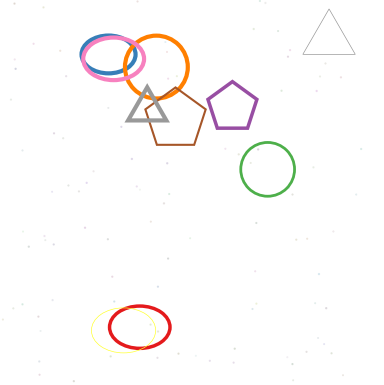[{"shape": "oval", "thickness": 2.5, "radius": 0.39, "center": [0.363, 0.15]}, {"shape": "oval", "thickness": 3, "radius": 0.35, "center": [0.282, 0.859]}, {"shape": "circle", "thickness": 2, "radius": 0.35, "center": [0.695, 0.56]}, {"shape": "pentagon", "thickness": 2.5, "radius": 0.33, "center": [0.604, 0.721]}, {"shape": "circle", "thickness": 3, "radius": 0.41, "center": [0.406, 0.826]}, {"shape": "oval", "thickness": 0.5, "radius": 0.42, "center": [0.321, 0.142]}, {"shape": "pentagon", "thickness": 1.5, "radius": 0.41, "center": [0.456, 0.69]}, {"shape": "oval", "thickness": 3, "radius": 0.4, "center": [0.295, 0.847]}, {"shape": "triangle", "thickness": 0.5, "radius": 0.39, "center": [0.855, 0.898]}, {"shape": "triangle", "thickness": 3, "radius": 0.29, "center": [0.382, 0.716]}]